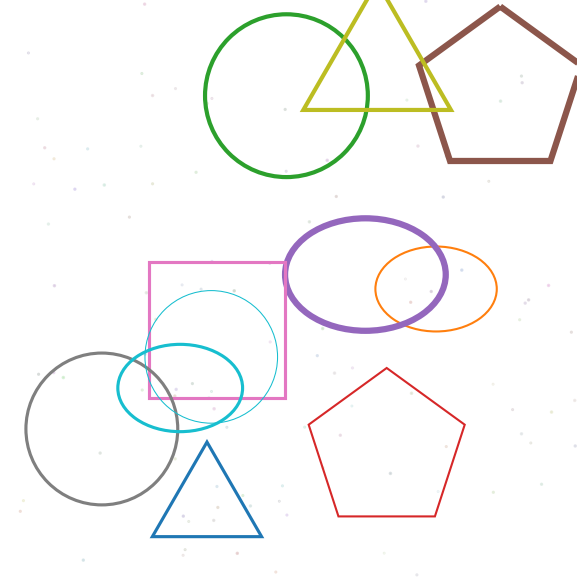[{"shape": "triangle", "thickness": 1.5, "radius": 0.55, "center": [0.358, 0.124]}, {"shape": "oval", "thickness": 1, "radius": 0.53, "center": [0.755, 0.499]}, {"shape": "circle", "thickness": 2, "radius": 0.7, "center": [0.496, 0.833]}, {"shape": "pentagon", "thickness": 1, "radius": 0.71, "center": [0.67, 0.22]}, {"shape": "oval", "thickness": 3, "radius": 0.7, "center": [0.633, 0.524]}, {"shape": "pentagon", "thickness": 3, "radius": 0.74, "center": [0.866, 0.84]}, {"shape": "square", "thickness": 1.5, "radius": 0.59, "center": [0.376, 0.427]}, {"shape": "circle", "thickness": 1.5, "radius": 0.66, "center": [0.176, 0.256]}, {"shape": "triangle", "thickness": 2, "radius": 0.74, "center": [0.653, 0.883]}, {"shape": "circle", "thickness": 0.5, "radius": 0.57, "center": [0.366, 0.381]}, {"shape": "oval", "thickness": 1.5, "radius": 0.54, "center": [0.312, 0.327]}]